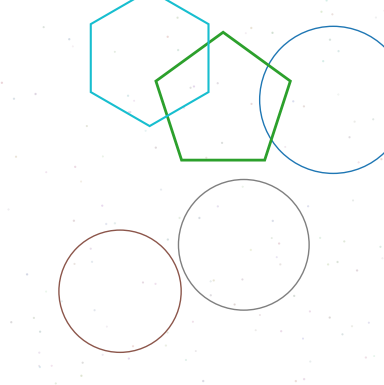[{"shape": "circle", "thickness": 1, "radius": 0.96, "center": [0.865, 0.741]}, {"shape": "pentagon", "thickness": 2, "radius": 0.92, "center": [0.58, 0.733]}, {"shape": "circle", "thickness": 1, "radius": 0.79, "center": [0.312, 0.244]}, {"shape": "circle", "thickness": 1, "radius": 0.85, "center": [0.633, 0.364]}, {"shape": "hexagon", "thickness": 1.5, "radius": 0.88, "center": [0.389, 0.849]}]